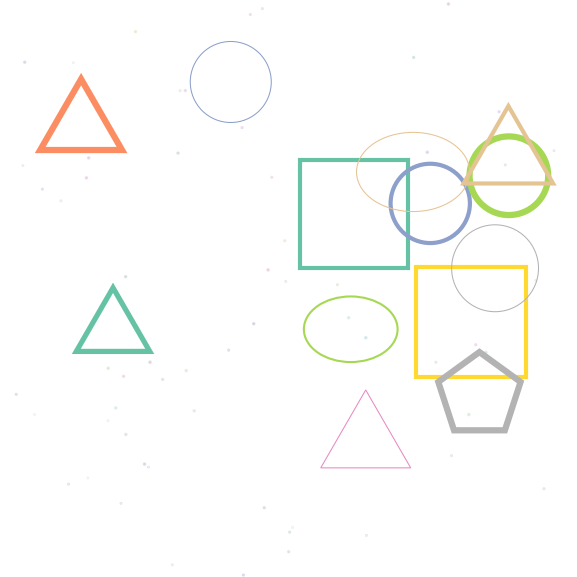[{"shape": "triangle", "thickness": 2.5, "radius": 0.37, "center": [0.196, 0.427]}, {"shape": "square", "thickness": 2, "radius": 0.47, "center": [0.614, 0.629]}, {"shape": "triangle", "thickness": 3, "radius": 0.41, "center": [0.14, 0.78]}, {"shape": "circle", "thickness": 2, "radius": 0.34, "center": [0.745, 0.647]}, {"shape": "circle", "thickness": 0.5, "radius": 0.35, "center": [0.4, 0.857]}, {"shape": "triangle", "thickness": 0.5, "radius": 0.45, "center": [0.633, 0.234]}, {"shape": "oval", "thickness": 1, "radius": 0.41, "center": [0.607, 0.429]}, {"shape": "circle", "thickness": 3, "radius": 0.34, "center": [0.881, 0.695]}, {"shape": "square", "thickness": 2, "radius": 0.47, "center": [0.816, 0.442]}, {"shape": "triangle", "thickness": 2, "radius": 0.45, "center": [0.88, 0.726]}, {"shape": "oval", "thickness": 0.5, "radius": 0.49, "center": [0.715, 0.701]}, {"shape": "pentagon", "thickness": 3, "radius": 0.37, "center": [0.83, 0.315]}, {"shape": "circle", "thickness": 0.5, "radius": 0.38, "center": [0.857, 0.535]}]